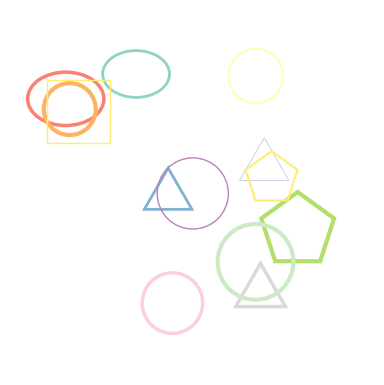[{"shape": "oval", "thickness": 2, "radius": 0.43, "center": [0.353, 0.808]}, {"shape": "circle", "thickness": 1.5, "radius": 0.35, "center": [0.664, 0.802]}, {"shape": "triangle", "thickness": 0.5, "radius": 0.37, "center": [0.686, 0.568]}, {"shape": "oval", "thickness": 2.5, "radius": 0.5, "center": [0.171, 0.743]}, {"shape": "triangle", "thickness": 2, "radius": 0.36, "center": [0.437, 0.492]}, {"shape": "circle", "thickness": 3, "radius": 0.34, "center": [0.181, 0.717]}, {"shape": "pentagon", "thickness": 3, "radius": 0.5, "center": [0.773, 0.402]}, {"shape": "circle", "thickness": 2.5, "radius": 0.39, "center": [0.448, 0.213]}, {"shape": "triangle", "thickness": 2.5, "radius": 0.37, "center": [0.677, 0.241]}, {"shape": "circle", "thickness": 1, "radius": 0.46, "center": [0.501, 0.498]}, {"shape": "circle", "thickness": 3, "radius": 0.49, "center": [0.664, 0.32]}, {"shape": "square", "thickness": 1, "radius": 0.41, "center": [0.204, 0.711]}, {"shape": "pentagon", "thickness": 1.5, "radius": 0.35, "center": [0.705, 0.537]}]